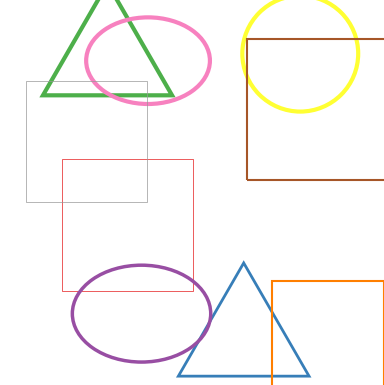[{"shape": "square", "thickness": 0.5, "radius": 0.85, "center": [0.331, 0.416]}, {"shape": "triangle", "thickness": 2, "radius": 0.98, "center": [0.633, 0.121]}, {"shape": "triangle", "thickness": 3, "radius": 0.97, "center": [0.279, 0.849]}, {"shape": "oval", "thickness": 2.5, "radius": 0.9, "center": [0.368, 0.185]}, {"shape": "square", "thickness": 1.5, "radius": 0.73, "center": [0.852, 0.124]}, {"shape": "circle", "thickness": 3, "radius": 0.75, "center": [0.78, 0.861]}, {"shape": "square", "thickness": 1.5, "radius": 0.91, "center": [0.825, 0.716]}, {"shape": "oval", "thickness": 3, "radius": 0.8, "center": [0.385, 0.842]}, {"shape": "square", "thickness": 0.5, "radius": 0.79, "center": [0.225, 0.631]}]